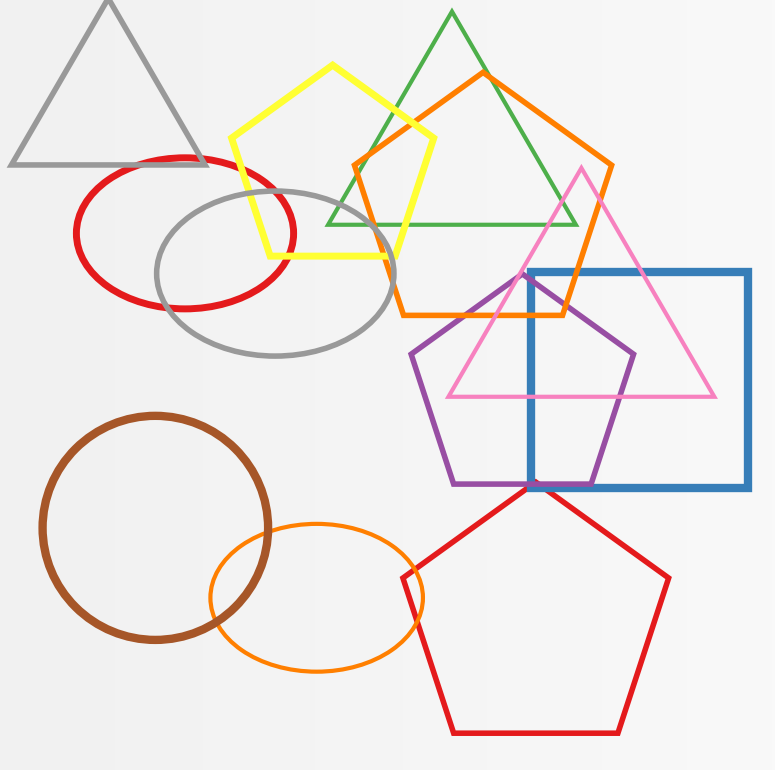[{"shape": "oval", "thickness": 2.5, "radius": 0.7, "center": [0.239, 0.697]}, {"shape": "pentagon", "thickness": 2, "radius": 0.9, "center": [0.691, 0.194]}, {"shape": "square", "thickness": 3, "radius": 0.7, "center": [0.825, 0.507]}, {"shape": "triangle", "thickness": 1.5, "radius": 0.92, "center": [0.583, 0.8]}, {"shape": "pentagon", "thickness": 2, "radius": 0.75, "center": [0.674, 0.493]}, {"shape": "pentagon", "thickness": 2, "radius": 0.87, "center": [0.623, 0.732]}, {"shape": "oval", "thickness": 1.5, "radius": 0.69, "center": [0.409, 0.224]}, {"shape": "pentagon", "thickness": 2.5, "radius": 0.69, "center": [0.429, 0.778]}, {"shape": "circle", "thickness": 3, "radius": 0.73, "center": [0.2, 0.314]}, {"shape": "triangle", "thickness": 1.5, "radius": 0.99, "center": [0.75, 0.584]}, {"shape": "triangle", "thickness": 2, "radius": 0.72, "center": [0.14, 0.858]}, {"shape": "oval", "thickness": 2, "radius": 0.77, "center": [0.355, 0.645]}]